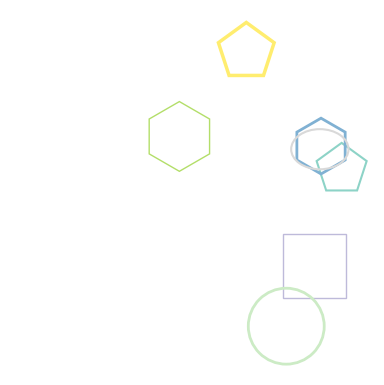[{"shape": "pentagon", "thickness": 1.5, "radius": 0.34, "center": [0.887, 0.561]}, {"shape": "square", "thickness": 1, "radius": 0.41, "center": [0.817, 0.309]}, {"shape": "hexagon", "thickness": 2, "radius": 0.36, "center": [0.834, 0.621]}, {"shape": "hexagon", "thickness": 1, "radius": 0.45, "center": [0.466, 0.646]}, {"shape": "oval", "thickness": 1.5, "radius": 0.37, "center": [0.831, 0.612]}, {"shape": "circle", "thickness": 2, "radius": 0.49, "center": [0.744, 0.153]}, {"shape": "pentagon", "thickness": 2.5, "radius": 0.38, "center": [0.64, 0.866]}]